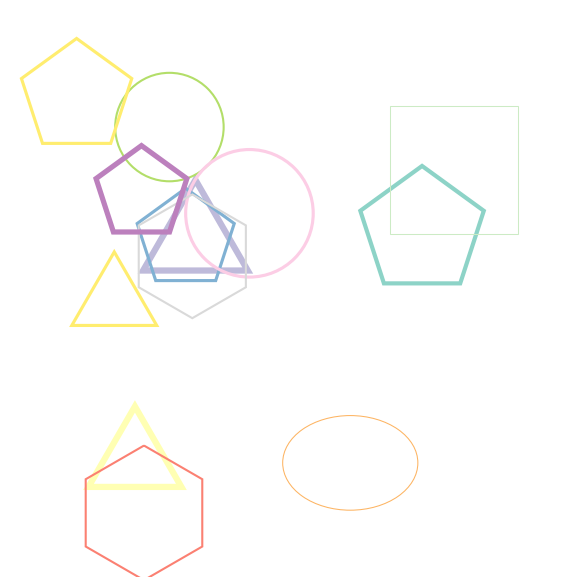[{"shape": "pentagon", "thickness": 2, "radius": 0.56, "center": [0.731, 0.599]}, {"shape": "triangle", "thickness": 3, "radius": 0.46, "center": [0.234, 0.202]}, {"shape": "triangle", "thickness": 3, "radius": 0.52, "center": [0.338, 0.583]}, {"shape": "hexagon", "thickness": 1, "radius": 0.58, "center": [0.249, 0.111]}, {"shape": "pentagon", "thickness": 1.5, "radius": 0.44, "center": [0.322, 0.585]}, {"shape": "oval", "thickness": 0.5, "radius": 0.59, "center": [0.607, 0.198]}, {"shape": "circle", "thickness": 1, "radius": 0.47, "center": [0.293, 0.779]}, {"shape": "circle", "thickness": 1.5, "radius": 0.55, "center": [0.432, 0.63]}, {"shape": "hexagon", "thickness": 1, "radius": 0.54, "center": [0.333, 0.555]}, {"shape": "pentagon", "thickness": 2.5, "radius": 0.41, "center": [0.245, 0.664]}, {"shape": "square", "thickness": 0.5, "radius": 0.55, "center": [0.787, 0.704]}, {"shape": "triangle", "thickness": 1.5, "radius": 0.42, "center": [0.198, 0.478]}, {"shape": "pentagon", "thickness": 1.5, "radius": 0.5, "center": [0.133, 0.832]}]